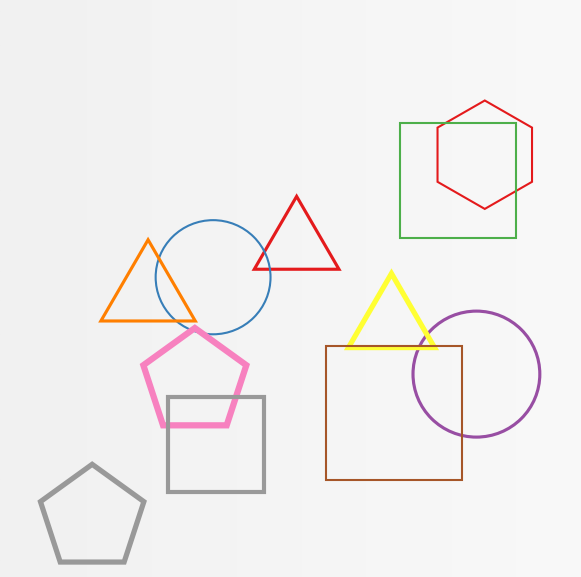[{"shape": "triangle", "thickness": 1.5, "radius": 0.42, "center": [0.51, 0.575]}, {"shape": "hexagon", "thickness": 1, "radius": 0.47, "center": [0.834, 0.731]}, {"shape": "circle", "thickness": 1, "radius": 0.49, "center": [0.367, 0.519]}, {"shape": "square", "thickness": 1, "radius": 0.5, "center": [0.787, 0.687]}, {"shape": "circle", "thickness": 1.5, "radius": 0.55, "center": [0.82, 0.351]}, {"shape": "triangle", "thickness": 1.5, "radius": 0.47, "center": [0.255, 0.49]}, {"shape": "triangle", "thickness": 2.5, "radius": 0.43, "center": [0.674, 0.44]}, {"shape": "square", "thickness": 1, "radius": 0.58, "center": [0.678, 0.285]}, {"shape": "pentagon", "thickness": 3, "radius": 0.47, "center": [0.335, 0.338]}, {"shape": "square", "thickness": 2, "radius": 0.41, "center": [0.372, 0.23]}, {"shape": "pentagon", "thickness": 2.5, "radius": 0.47, "center": [0.159, 0.102]}]